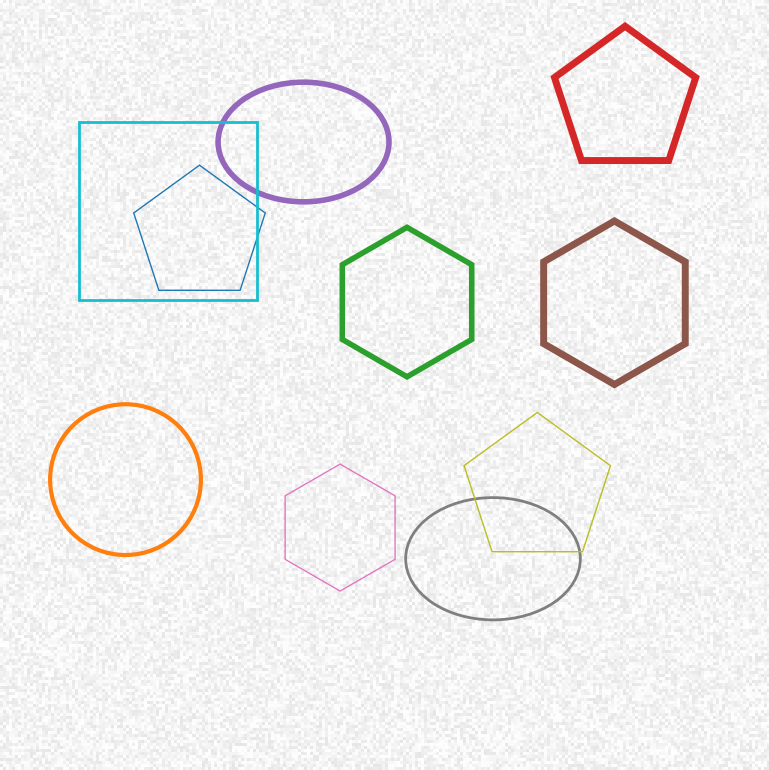[{"shape": "pentagon", "thickness": 0.5, "radius": 0.45, "center": [0.259, 0.696]}, {"shape": "circle", "thickness": 1.5, "radius": 0.49, "center": [0.163, 0.377]}, {"shape": "hexagon", "thickness": 2, "radius": 0.49, "center": [0.529, 0.608]}, {"shape": "pentagon", "thickness": 2.5, "radius": 0.48, "center": [0.812, 0.869]}, {"shape": "oval", "thickness": 2, "radius": 0.55, "center": [0.394, 0.816]}, {"shape": "hexagon", "thickness": 2.5, "radius": 0.53, "center": [0.798, 0.607]}, {"shape": "hexagon", "thickness": 0.5, "radius": 0.41, "center": [0.442, 0.315]}, {"shape": "oval", "thickness": 1, "radius": 0.57, "center": [0.64, 0.274]}, {"shape": "pentagon", "thickness": 0.5, "radius": 0.5, "center": [0.698, 0.364]}, {"shape": "square", "thickness": 1, "radius": 0.58, "center": [0.218, 0.725]}]